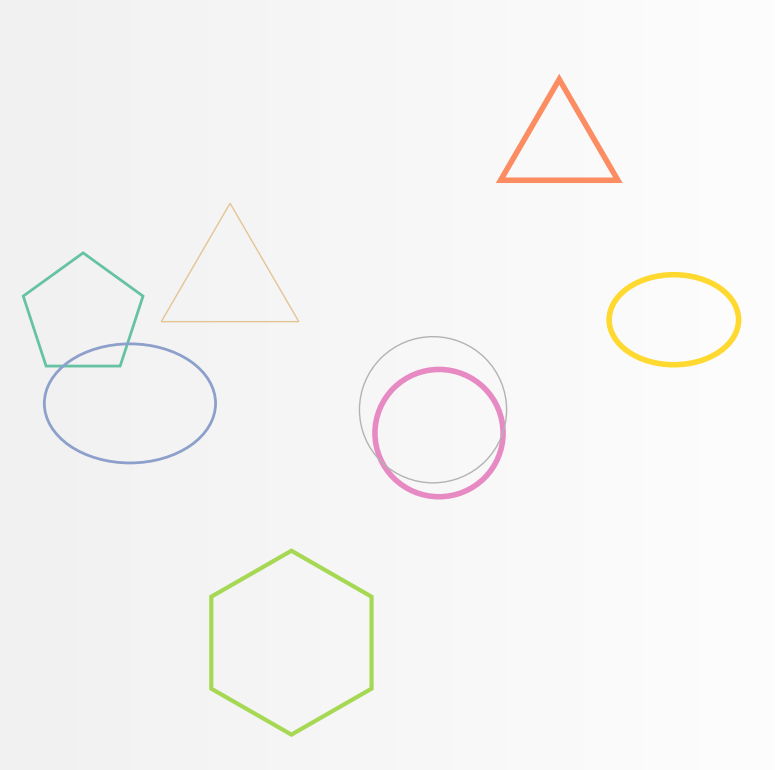[{"shape": "pentagon", "thickness": 1, "radius": 0.41, "center": [0.107, 0.59]}, {"shape": "triangle", "thickness": 2, "radius": 0.44, "center": [0.722, 0.81]}, {"shape": "oval", "thickness": 1, "radius": 0.55, "center": [0.168, 0.476]}, {"shape": "circle", "thickness": 2, "radius": 0.41, "center": [0.566, 0.438]}, {"shape": "hexagon", "thickness": 1.5, "radius": 0.6, "center": [0.376, 0.165]}, {"shape": "oval", "thickness": 2, "radius": 0.42, "center": [0.87, 0.585]}, {"shape": "triangle", "thickness": 0.5, "radius": 0.51, "center": [0.297, 0.633]}, {"shape": "circle", "thickness": 0.5, "radius": 0.47, "center": [0.559, 0.468]}]